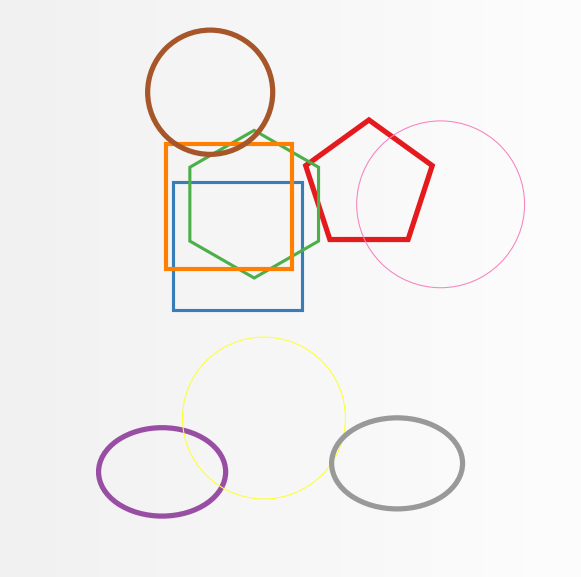[{"shape": "pentagon", "thickness": 2.5, "radius": 0.57, "center": [0.635, 0.677]}, {"shape": "square", "thickness": 1.5, "radius": 0.56, "center": [0.409, 0.573]}, {"shape": "hexagon", "thickness": 1.5, "radius": 0.64, "center": [0.437, 0.646]}, {"shape": "oval", "thickness": 2.5, "radius": 0.55, "center": [0.279, 0.182]}, {"shape": "square", "thickness": 2, "radius": 0.54, "center": [0.394, 0.641]}, {"shape": "circle", "thickness": 0.5, "radius": 0.7, "center": [0.454, 0.275]}, {"shape": "circle", "thickness": 2.5, "radius": 0.54, "center": [0.362, 0.839]}, {"shape": "circle", "thickness": 0.5, "radius": 0.72, "center": [0.758, 0.645]}, {"shape": "oval", "thickness": 2.5, "radius": 0.56, "center": [0.683, 0.197]}]